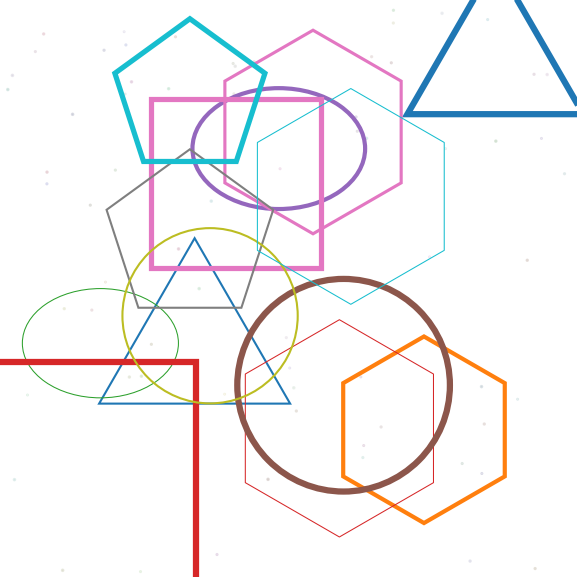[{"shape": "triangle", "thickness": 1, "radius": 0.95, "center": [0.337, 0.396]}, {"shape": "triangle", "thickness": 3, "radius": 0.88, "center": [0.858, 0.889]}, {"shape": "hexagon", "thickness": 2, "radius": 0.81, "center": [0.734, 0.255]}, {"shape": "oval", "thickness": 0.5, "radius": 0.68, "center": [0.174, 0.405]}, {"shape": "hexagon", "thickness": 0.5, "radius": 0.94, "center": [0.588, 0.257]}, {"shape": "square", "thickness": 3, "radius": 0.97, "center": [0.145, 0.178]}, {"shape": "oval", "thickness": 2, "radius": 0.75, "center": [0.483, 0.742]}, {"shape": "circle", "thickness": 3, "radius": 0.92, "center": [0.595, 0.332]}, {"shape": "square", "thickness": 2.5, "radius": 0.73, "center": [0.409, 0.681]}, {"shape": "hexagon", "thickness": 1.5, "radius": 0.88, "center": [0.542, 0.771]}, {"shape": "pentagon", "thickness": 1, "radius": 0.76, "center": [0.329, 0.589]}, {"shape": "circle", "thickness": 1, "radius": 0.76, "center": [0.364, 0.452]}, {"shape": "pentagon", "thickness": 2.5, "radius": 0.68, "center": [0.329, 0.83]}, {"shape": "hexagon", "thickness": 0.5, "radius": 0.93, "center": [0.607, 0.659]}]